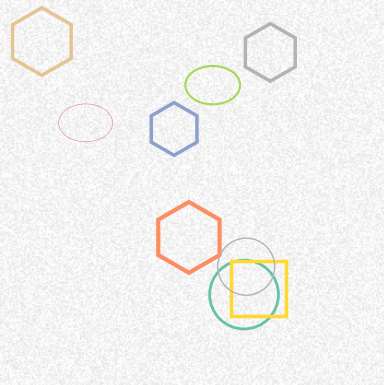[{"shape": "circle", "thickness": 2, "radius": 0.45, "center": [0.634, 0.235]}, {"shape": "hexagon", "thickness": 3, "radius": 0.46, "center": [0.491, 0.383]}, {"shape": "hexagon", "thickness": 2.5, "radius": 0.34, "center": [0.452, 0.665]}, {"shape": "oval", "thickness": 0.5, "radius": 0.35, "center": [0.222, 0.681]}, {"shape": "oval", "thickness": 1.5, "radius": 0.36, "center": [0.552, 0.779]}, {"shape": "square", "thickness": 2.5, "radius": 0.36, "center": [0.67, 0.251]}, {"shape": "hexagon", "thickness": 2.5, "radius": 0.44, "center": [0.109, 0.892]}, {"shape": "circle", "thickness": 1, "radius": 0.37, "center": [0.639, 0.307]}, {"shape": "hexagon", "thickness": 2.5, "radius": 0.37, "center": [0.702, 0.864]}]